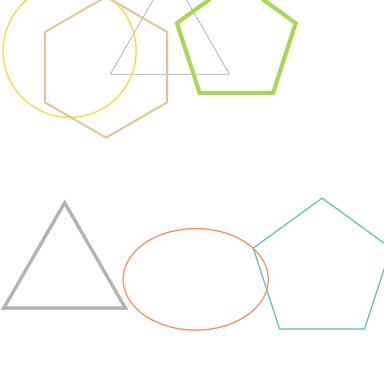[{"shape": "pentagon", "thickness": 1, "radius": 0.94, "center": [0.837, 0.298]}, {"shape": "oval", "thickness": 1, "radius": 0.94, "center": [0.508, 0.274]}, {"shape": "triangle", "thickness": 0.5, "radius": 0.89, "center": [0.441, 0.897]}, {"shape": "pentagon", "thickness": 3, "radius": 0.81, "center": [0.614, 0.89]}, {"shape": "circle", "thickness": 1, "radius": 0.86, "center": [0.181, 0.868]}, {"shape": "hexagon", "thickness": 1.5, "radius": 0.92, "center": [0.275, 0.825]}, {"shape": "triangle", "thickness": 2.5, "radius": 0.91, "center": [0.168, 0.291]}]